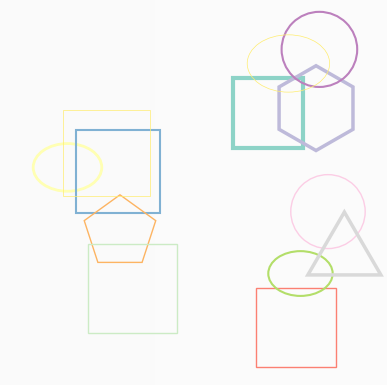[{"shape": "square", "thickness": 3, "radius": 0.46, "center": [0.692, 0.706]}, {"shape": "oval", "thickness": 2, "radius": 0.44, "center": [0.174, 0.565]}, {"shape": "hexagon", "thickness": 2.5, "radius": 0.55, "center": [0.816, 0.719]}, {"shape": "square", "thickness": 1, "radius": 0.51, "center": [0.765, 0.149]}, {"shape": "square", "thickness": 1.5, "radius": 0.54, "center": [0.304, 0.555]}, {"shape": "pentagon", "thickness": 1, "radius": 0.49, "center": [0.31, 0.397]}, {"shape": "oval", "thickness": 1.5, "radius": 0.42, "center": [0.775, 0.29]}, {"shape": "circle", "thickness": 1, "radius": 0.48, "center": [0.846, 0.45]}, {"shape": "triangle", "thickness": 2.5, "radius": 0.54, "center": [0.889, 0.34]}, {"shape": "circle", "thickness": 1.5, "radius": 0.49, "center": [0.824, 0.872]}, {"shape": "square", "thickness": 1, "radius": 0.57, "center": [0.342, 0.25]}, {"shape": "square", "thickness": 0.5, "radius": 0.56, "center": [0.275, 0.602]}, {"shape": "oval", "thickness": 0.5, "radius": 0.53, "center": [0.744, 0.835]}]